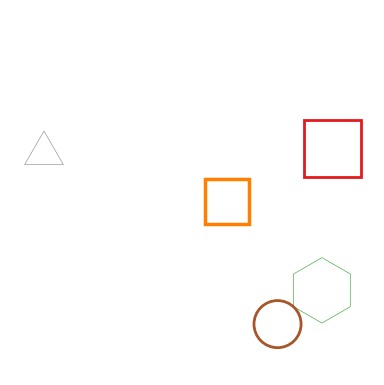[{"shape": "square", "thickness": 2, "radius": 0.37, "center": [0.864, 0.615]}, {"shape": "hexagon", "thickness": 0.5, "radius": 0.43, "center": [0.836, 0.246]}, {"shape": "square", "thickness": 2.5, "radius": 0.29, "center": [0.589, 0.476]}, {"shape": "circle", "thickness": 2, "radius": 0.31, "center": [0.721, 0.158]}, {"shape": "triangle", "thickness": 0.5, "radius": 0.29, "center": [0.114, 0.601]}]